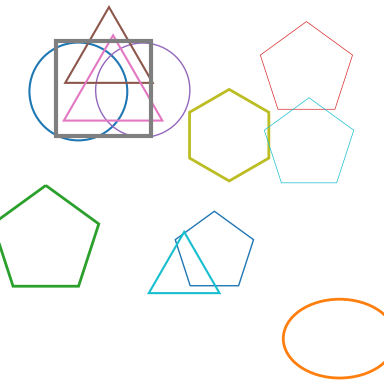[{"shape": "circle", "thickness": 1.5, "radius": 0.64, "center": [0.204, 0.762]}, {"shape": "pentagon", "thickness": 1, "radius": 0.53, "center": [0.557, 0.344]}, {"shape": "oval", "thickness": 2, "radius": 0.73, "center": [0.882, 0.12]}, {"shape": "pentagon", "thickness": 2, "radius": 0.72, "center": [0.119, 0.374]}, {"shape": "pentagon", "thickness": 0.5, "radius": 0.63, "center": [0.796, 0.818]}, {"shape": "circle", "thickness": 1, "radius": 0.61, "center": [0.371, 0.766]}, {"shape": "triangle", "thickness": 1.5, "radius": 0.66, "center": [0.283, 0.85]}, {"shape": "triangle", "thickness": 1.5, "radius": 0.74, "center": [0.294, 0.761]}, {"shape": "square", "thickness": 3, "radius": 0.62, "center": [0.268, 0.77]}, {"shape": "hexagon", "thickness": 2, "radius": 0.59, "center": [0.595, 0.649]}, {"shape": "triangle", "thickness": 1.5, "radius": 0.53, "center": [0.478, 0.292]}, {"shape": "pentagon", "thickness": 0.5, "radius": 0.61, "center": [0.803, 0.624]}]